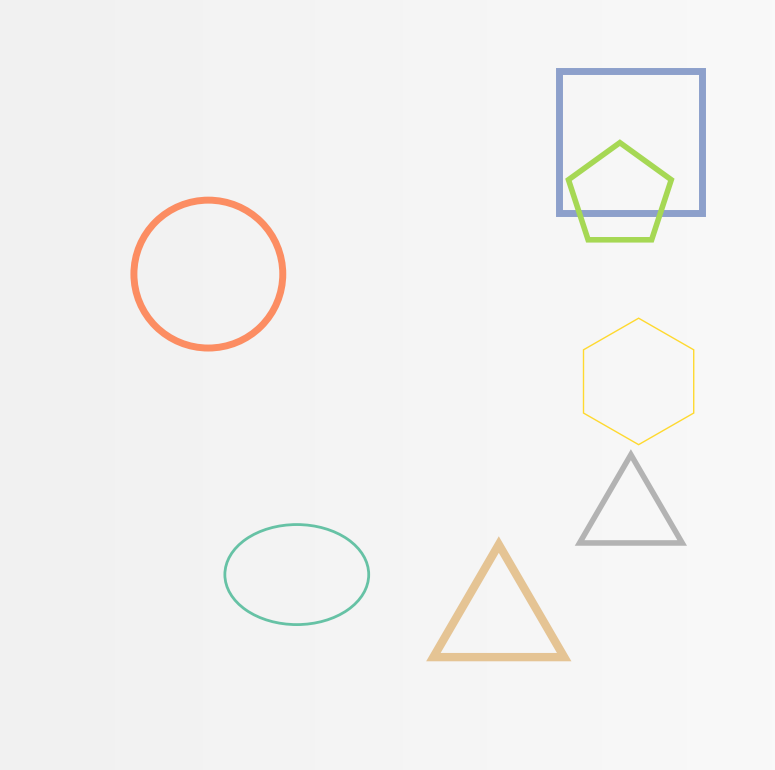[{"shape": "oval", "thickness": 1, "radius": 0.46, "center": [0.383, 0.254]}, {"shape": "circle", "thickness": 2.5, "radius": 0.48, "center": [0.269, 0.644]}, {"shape": "square", "thickness": 2.5, "radius": 0.46, "center": [0.814, 0.816]}, {"shape": "pentagon", "thickness": 2, "radius": 0.35, "center": [0.8, 0.745]}, {"shape": "hexagon", "thickness": 0.5, "radius": 0.41, "center": [0.824, 0.505]}, {"shape": "triangle", "thickness": 3, "radius": 0.49, "center": [0.644, 0.195]}, {"shape": "triangle", "thickness": 2, "radius": 0.38, "center": [0.814, 0.333]}]